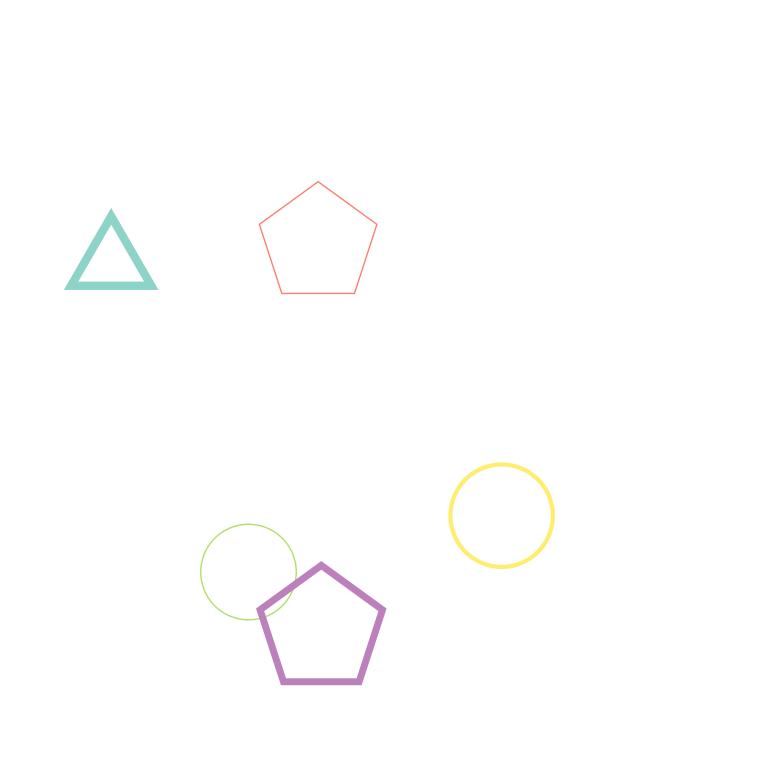[{"shape": "triangle", "thickness": 3, "radius": 0.3, "center": [0.144, 0.659]}, {"shape": "pentagon", "thickness": 0.5, "radius": 0.4, "center": [0.413, 0.684]}, {"shape": "circle", "thickness": 0.5, "radius": 0.31, "center": [0.323, 0.257]}, {"shape": "pentagon", "thickness": 2.5, "radius": 0.42, "center": [0.417, 0.182]}, {"shape": "circle", "thickness": 1.5, "radius": 0.33, "center": [0.651, 0.33]}]